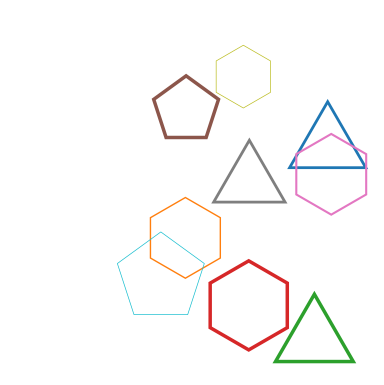[{"shape": "triangle", "thickness": 2, "radius": 0.57, "center": [0.851, 0.622]}, {"shape": "hexagon", "thickness": 1, "radius": 0.52, "center": [0.482, 0.382]}, {"shape": "triangle", "thickness": 2.5, "radius": 0.58, "center": [0.817, 0.119]}, {"shape": "hexagon", "thickness": 2.5, "radius": 0.58, "center": [0.646, 0.207]}, {"shape": "pentagon", "thickness": 2.5, "radius": 0.44, "center": [0.483, 0.714]}, {"shape": "hexagon", "thickness": 1.5, "radius": 0.52, "center": [0.86, 0.547]}, {"shape": "triangle", "thickness": 2, "radius": 0.54, "center": [0.648, 0.529]}, {"shape": "hexagon", "thickness": 0.5, "radius": 0.41, "center": [0.632, 0.801]}, {"shape": "pentagon", "thickness": 0.5, "radius": 0.59, "center": [0.418, 0.279]}]